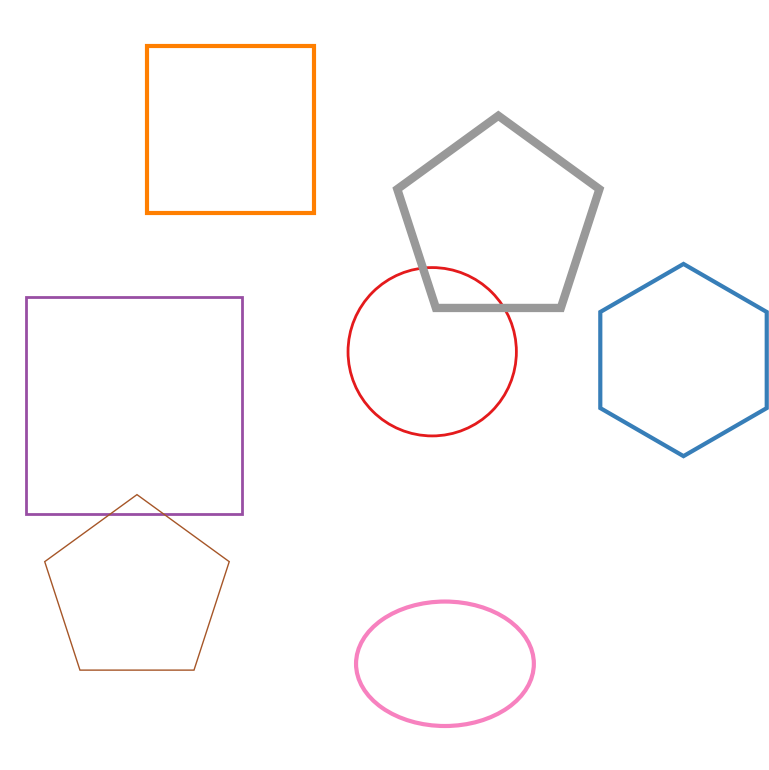[{"shape": "circle", "thickness": 1, "radius": 0.55, "center": [0.561, 0.543]}, {"shape": "hexagon", "thickness": 1.5, "radius": 0.62, "center": [0.888, 0.532]}, {"shape": "square", "thickness": 1, "radius": 0.7, "center": [0.174, 0.473]}, {"shape": "square", "thickness": 1.5, "radius": 0.54, "center": [0.299, 0.832]}, {"shape": "pentagon", "thickness": 0.5, "radius": 0.63, "center": [0.178, 0.232]}, {"shape": "oval", "thickness": 1.5, "radius": 0.58, "center": [0.578, 0.138]}, {"shape": "pentagon", "thickness": 3, "radius": 0.69, "center": [0.647, 0.712]}]